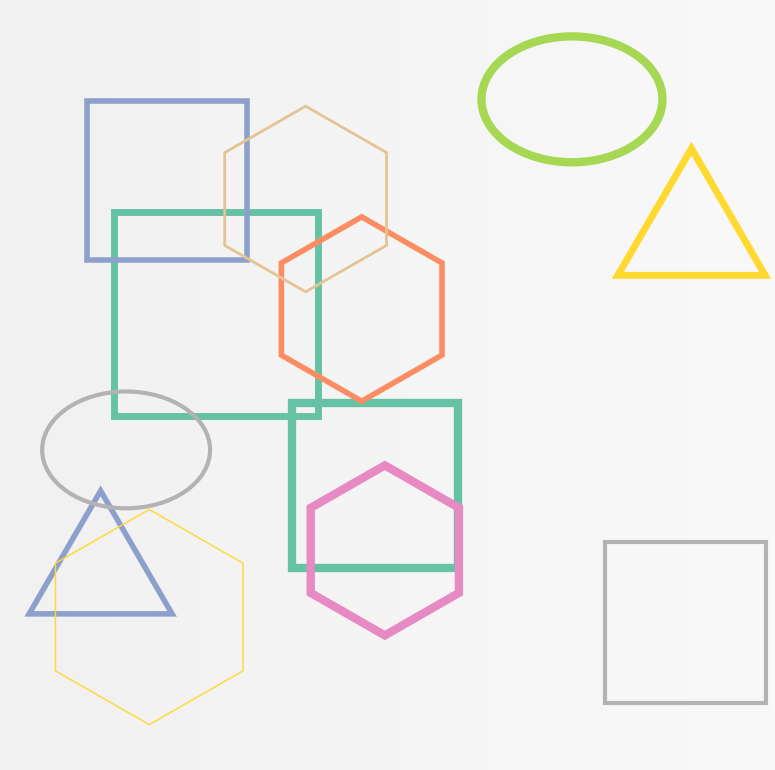[{"shape": "square", "thickness": 2.5, "radius": 0.66, "center": [0.278, 0.592]}, {"shape": "square", "thickness": 3, "radius": 0.54, "center": [0.484, 0.369]}, {"shape": "hexagon", "thickness": 2, "radius": 0.6, "center": [0.467, 0.599]}, {"shape": "square", "thickness": 2, "radius": 0.52, "center": [0.216, 0.766]}, {"shape": "triangle", "thickness": 2, "radius": 0.53, "center": [0.13, 0.256]}, {"shape": "hexagon", "thickness": 3, "radius": 0.55, "center": [0.497, 0.285]}, {"shape": "oval", "thickness": 3, "radius": 0.58, "center": [0.738, 0.871]}, {"shape": "hexagon", "thickness": 0.5, "radius": 0.7, "center": [0.193, 0.199]}, {"shape": "triangle", "thickness": 2.5, "radius": 0.55, "center": [0.892, 0.697]}, {"shape": "hexagon", "thickness": 1, "radius": 0.6, "center": [0.394, 0.742]}, {"shape": "oval", "thickness": 1.5, "radius": 0.54, "center": [0.163, 0.416]}, {"shape": "square", "thickness": 1.5, "radius": 0.52, "center": [0.884, 0.192]}]